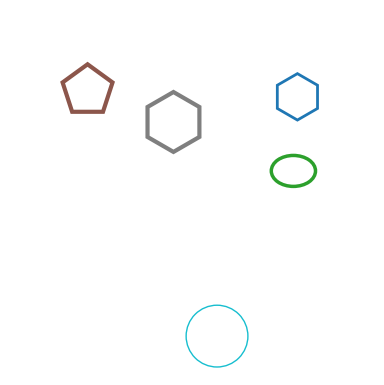[{"shape": "hexagon", "thickness": 2, "radius": 0.3, "center": [0.773, 0.748]}, {"shape": "oval", "thickness": 2.5, "radius": 0.29, "center": [0.762, 0.556]}, {"shape": "pentagon", "thickness": 3, "radius": 0.34, "center": [0.227, 0.765]}, {"shape": "hexagon", "thickness": 3, "radius": 0.39, "center": [0.451, 0.683]}, {"shape": "circle", "thickness": 1, "radius": 0.4, "center": [0.564, 0.127]}]